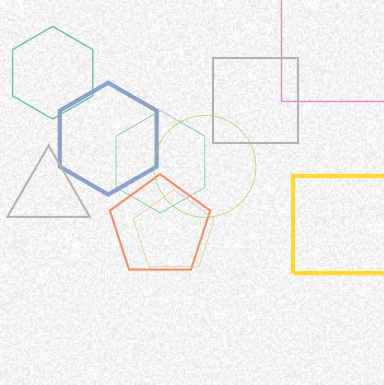[{"shape": "hexagon", "thickness": 0.5, "radius": 0.67, "center": [0.417, 0.58]}, {"shape": "hexagon", "thickness": 1, "radius": 0.6, "center": [0.137, 0.811]}, {"shape": "pentagon", "thickness": 1.5, "radius": 0.68, "center": [0.416, 0.411]}, {"shape": "hexagon", "thickness": 3, "radius": 0.73, "center": [0.281, 0.64]}, {"shape": "square", "thickness": 1, "radius": 0.74, "center": [0.876, 0.886]}, {"shape": "circle", "thickness": 0.5, "radius": 0.66, "center": [0.532, 0.568]}, {"shape": "square", "thickness": 3, "radius": 0.63, "center": [0.888, 0.418]}, {"shape": "pentagon", "thickness": 0.5, "radius": 0.55, "center": [0.451, 0.397]}, {"shape": "triangle", "thickness": 1.5, "radius": 0.62, "center": [0.126, 0.498]}, {"shape": "square", "thickness": 1.5, "radius": 0.55, "center": [0.664, 0.739]}]